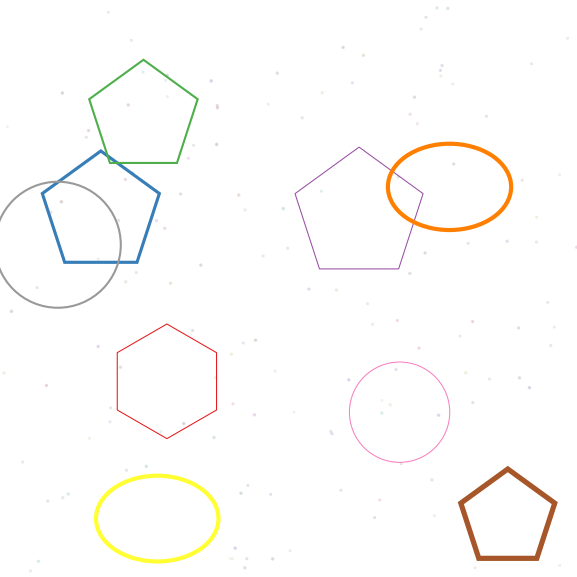[{"shape": "hexagon", "thickness": 0.5, "radius": 0.5, "center": [0.289, 0.339]}, {"shape": "pentagon", "thickness": 1.5, "radius": 0.53, "center": [0.175, 0.631]}, {"shape": "pentagon", "thickness": 1, "radius": 0.49, "center": [0.248, 0.797]}, {"shape": "pentagon", "thickness": 0.5, "radius": 0.58, "center": [0.622, 0.628]}, {"shape": "oval", "thickness": 2, "radius": 0.53, "center": [0.778, 0.676]}, {"shape": "oval", "thickness": 2, "radius": 0.53, "center": [0.272, 0.101]}, {"shape": "pentagon", "thickness": 2.5, "radius": 0.43, "center": [0.879, 0.101]}, {"shape": "circle", "thickness": 0.5, "radius": 0.43, "center": [0.692, 0.285]}, {"shape": "circle", "thickness": 1, "radius": 0.55, "center": [0.1, 0.575]}]